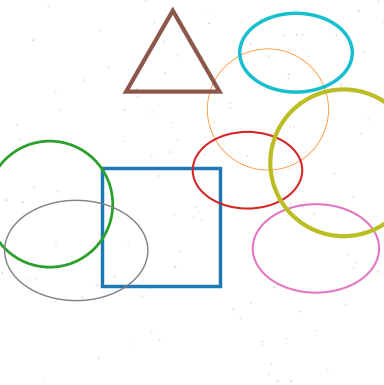[{"shape": "square", "thickness": 2.5, "radius": 0.77, "center": [0.418, 0.41]}, {"shape": "circle", "thickness": 0.5, "radius": 0.79, "center": [0.696, 0.716]}, {"shape": "circle", "thickness": 2, "radius": 0.82, "center": [0.129, 0.47]}, {"shape": "oval", "thickness": 1.5, "radius": 0.71, "center": [0.643, 0.558]}, {"shape": "triangle", "thickness": 3, "radius": 0.7, "center": [0.449, 0.832]}, {"shape": "oval", "thickness": 1.5, "radius": 0.82, "center": [0.821, 0.355]}, {"shape": "oval", "thickness": 1, "radius": 0.93, "center": [0.198, 0.349]}, {"shape": "circle", "thickness": 3, "radius": 0.95, "center": [0.893, 0.577]}, {"shape": "oval", "thickness": 2.5, "radius": 0.73, "center": [0.769, 0.863]}]